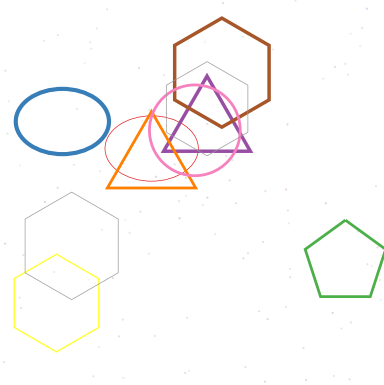[{"shape": "oval", "thickness": 0.5, "radius": 0.61, "center": [0.394, 0.614]}, {"shape": "oval", "thickness": 3, "radius": 0.61, "center": [0.162, 0.684]}, {"shape": "pentagon", "thickness": 2, "radius": 0.55, "center": [0.897, 0.318]}, {"shape": "triangle", "thickness": 2.5, "radius": 0.65, "center": [0.538, 0.672]}, {"shape": "triangle", "thickness": 2, "radius": 0.66, "center": [0.394, 0.578]}, {"shape": "hexagon", "thickness": 1, "radius": 0.63, "center": [0.147, 0.213]}, {"shape": "hexagon", "thickness": 2.5, "radius": 0.71, "center": [0.576, 0.811]}, {"shape": "circle", "thickness": 2, "radius": 0.59, "center": [0.506, 0.662]}, {"shape": "hexagon", "thickness": 0.5, "radius": 0.7, "center": [0.186, 0.361]}, {"shape": "hexagon", "thickness": 0.5, "radius": 0.61, "center": [0.538, 0.718]}]